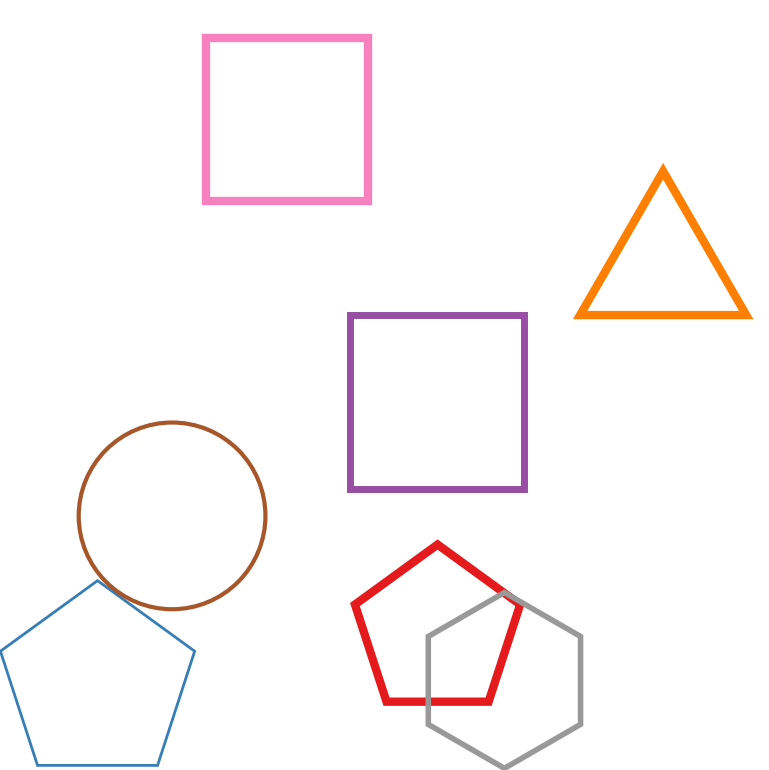[{"shape": "pentagon", "thickness": 3, "radius": 0.56, "center": [0.568, 0.18]}, {"shape": "pentagon", "thickness": 1, "radius": 0.66, "center": [0.127, 0.113]}, {"shape": "square", "thickness": 2.5, "radius": 0.56, "center": [0.568, 0.478]}, {"shape": "triangle", "thickness": 3, "radius": 0.62, "center": [0.861, 0.653]}, {"shape": "circle", "thickness": 1.5, "radius": 0.61, "center": [0.223, 0.33]}, {"shape": "square", "thickness": 3, "radius": 0.53, "center": [0.373, 0.845]}, {"shape": "hexagon", "thickness": 2, "radius": 0.57, "center": [0.655, 0.116]}]